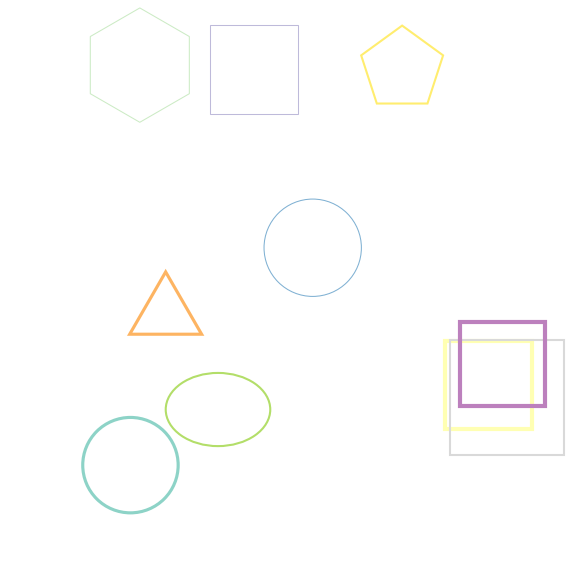[{"shape": "circle", "thickness": 1.5, "radius": 0.41, "center": [0.226, 0.194]}, {"shape": "square", "thickness": 2, "radius": 0.38, "center": [0.845, 0.332]}, {"shape": "square", "thickness": 0.5, "radius": 0.38, "center": [0.441, 0.879]}, {"shape": "circle", "thickness": 0.5, "radius": 0.42, "center": [0.541, 0.57]}, {"shape": "triangle", "thickness": 1.5, "radius": 0.36, "center": [0.287, 0.456]}, {"shape": "oval", "thickness": 1, "radius": 0.45, "center": [0.377, 0.29]}, {"shape": "square", "thickness": 1, "radius": 0.49, "center": [0.878, 0.311]}, {"shape": "square", "thickness": 2, "radius": 0.37, "center": [0.87, 0.369]}, {"shape": "hexagon", "thickness": 0.5, "radius": 0.49, "center": [0.242, 0.886]}, {"shape": "pentagon", "thickness": 1, "radius": 0.37, "center": [0.696, 0.88]}]